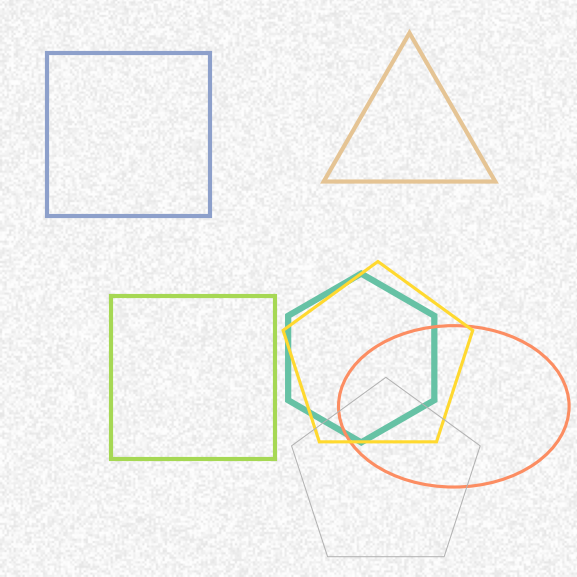[{"shape": "hexagon", "thickness": 3, "radius": 0.73, "center": [0.626, 0.379]}, {"shape": "oval", "thickness": 1.5, "radius": 1.0, "center": [0.786, 0.295]}, {"shape": "square", "thickness": 2, "radius": 0.7, "center": [0.222, 0.766]}, {"shape": "square", "thickness": 2, "radius": 0.71, "center": [0.334, 0.345]}, {"shape": "pentagon", "thickness": 1.5, "radius": 0.86, "center": [0.654, 0.374]}, {"shape": "triangle", "thickness": 2, "radius": 0.86, "center": [0.709, 0.771]}, {"shape": "pentagon", "thickness": 0.5, "radius": 0.86, "center": [0.668, 0.174]}]